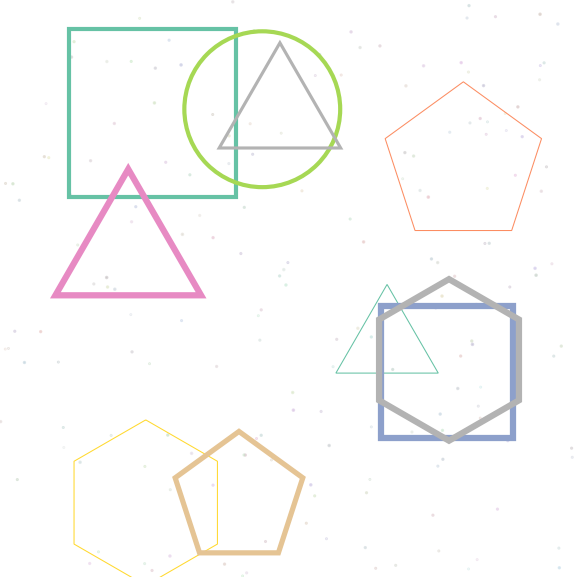[{"shape": "triangle", "thickness": 0.5, "radius": 0.51, "center": [0.67, 0.404]}, {"shape": "square", "thickness": 2, "radius": 0.73, "center": [0.264, 0.803]}, {"shape": "pentagon", "thickness": 0.5, "radius": 0.71, "center": [0.802, 0.715]}, {"shape": "square", "thickness": 3, "radius": 0.57, "center": [0.774, 0.356]}, {"shape": "triangle", "thickness": 3, "radius": 0.73, "center": [0.222, 0.561]}, {"shape": "circle", "thickness": 2, "radius": 0.67, "center": [0.454, 0.81]}, {"shape": "hexagon", "thickness": 0.5, "radius": 0.72, "center": [0.252, 0.129]}, {"shape": "pentagon", "thickness": 2.5, "radius": 0.58, "center": [0.414, 0.136]}, {"shape": "hexagon", "thickness": 3, "radius": 0.7, "center": [0.778, 0.376]}, {"shape": "triangle", "thickness": 1.5, "radius": 0.61, "center": [0.485, 0.804]}]